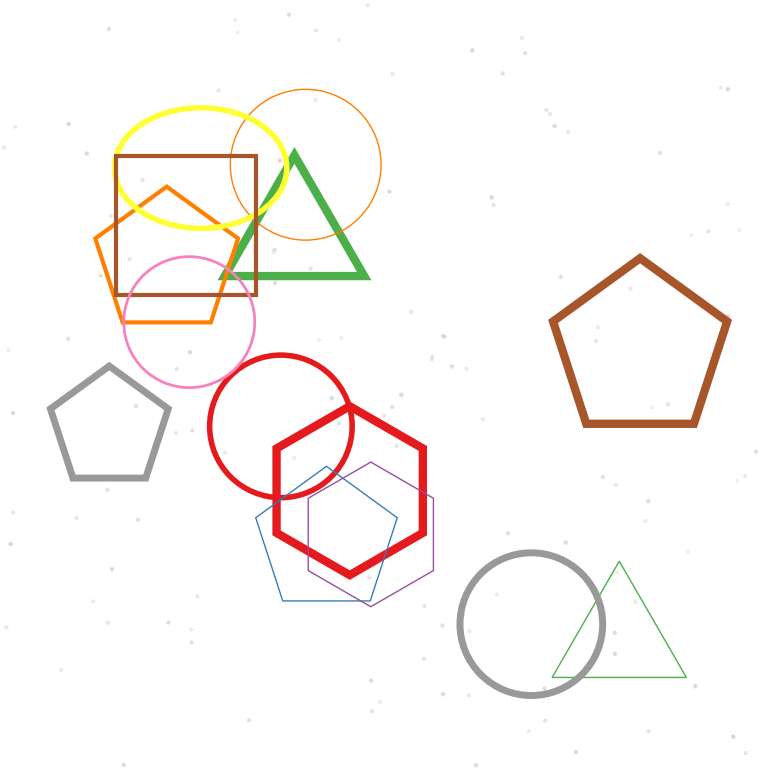[{"shape": "hexagon", "thickness": 3, "radius": 0.55, "center": [0.454, 0.363]}, {"shape": "circle", "thickness": 2, "radius": 0.46, "center": [0.365, 0.446]}, {"shape": "pentagon", "thickness": 0.5, "radius": 0.48, "center": [0.424, 0.298]}, {"shape": "triangle", "thickness": 3, "radius": 0.52, "center": [0.382, 0.694]}, {"shape": "triangle", "thickness": 0.5, "radius": 0.5, "center": [0.804, 0.171]}, {"shape": "hexagon", "thickness": 0.5, "radius": 0.47, "center": [0.482, 0.306]}, {"shape": "circle", "thickness": 0.5, "radius": 0.49, "center": [0.397, 0.786]}, {"shape": "pentagon", "thickness": 1.5, "radius": 0.49, "center": [0.217, 0.66]}, {"shape": "oval", "thickness": 2, "radius": 0.56, "center": [0.261, 0.782]}, {"shape": "square", "thickness": 1.5, "radius": 0.45, "center": [0.241, 0.707]}, {"shape": "pentagon", "thickness": 3, "radius": 0.59, "center": [0.831, 0.546]}, {"shape": "circle", "thickness": 1, "radius": 0.43, "center": [0.246, 0.582]}, {"shape": "circle", "thickness": 2.5, "radius": 0.46, "center": [0.69, 0.189]}, {"shape": "pentagon", "thickness": 2.5, "radius": 0.4, "center": [0.142, 0.444]}]